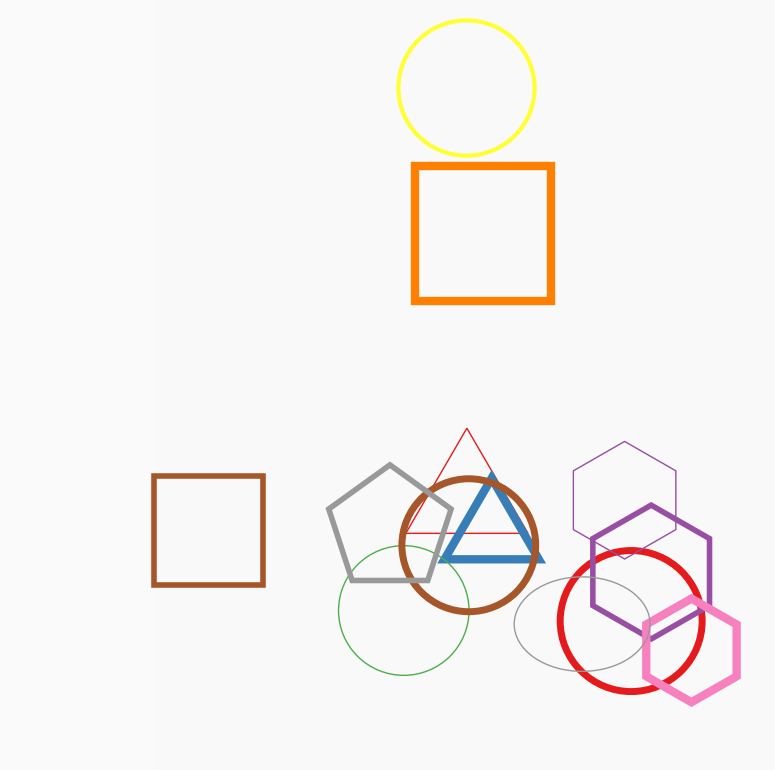[{"shape": "circle", "thickness": 2.5, "radius": 0.46, "center": [0.814, 0.193]}, {"shape": "triangle", "thickness": 0.5, "radius": 0.46, "center": [0.602, 0.353]}, {"shape": "triangle", "thickness": 3, "radius": 0.35, "center": [0.634, 0.309]}, {"shape": "circle", "thickness": 0.5, "radius": 0.42, "center": [0.521, 0.207]}, {"shape": "hexagon", "thickness": 2, "radius": 0.43, "center": [0.84, 0.257]}, {"shape": "hexagon", "thickness": 0.5, "radius": 0.38, "center": [0.806, 0.35]}, {"shape": "square", "thickness": 3, "radius": 0.44, "center": [0.623, 0.696]}, {"shape": "circle", "thickness": 1.5, "radius": 0.44, "center": [0.602, 0.886]}, {"shape": "circle", "thickness": 2.5, "radius": 0.43, "center": [0.605, 0.292]}, {"shape": "square", "thickness": 2, "radius": 0.35, "center": [0.269, 0.311]}, {"shape": "hexagon", "thickness": 3, "radius": 0.34, "center": [0.892, 0.155]}, {"shape": "oval", "thickness": 0.5, "radius": 0.44, "center": [0.751, 0.189]}, {"shape": "pentagon", "thickness": 2, "radius": 0.41, "center": [0.503, 0.313]}]